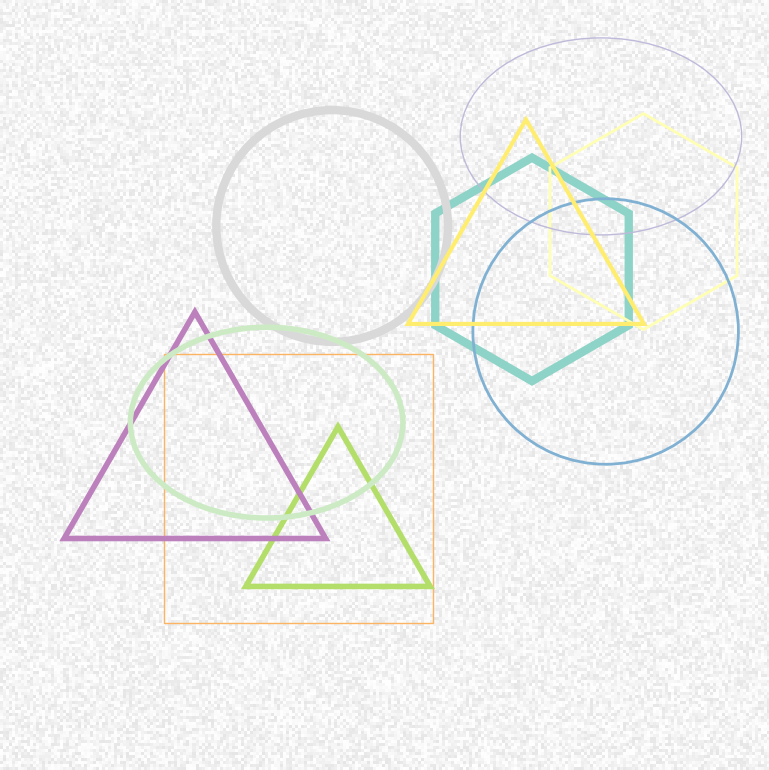[{"shape": "hexagon", "thickness": 3, "radius": 0.73, "center": [0.691, 0.65]}, {"shape": "hexagon", "thickness": 1, "radius": 0.7, "center": [0.836, 0.712]}, {"shape": "oval", "thickness": 0.5, "radius": 0.91, "center": [0.78, 0.823]}, {"shape": "circle", "thickness": 1, "radius": 0.86, "center": [0.787, 0.569]}, {"shape": "square", "thickness": 0.5, "radius": 0.87, "center": [0.388, 0.366]}, {"shape": "triangle", "thickness": 2, "radius": 0.69, "center": [0.439, 0.308]}, {"shape": "circle", "thickness": 3, "radius": 0.75, "center": [0.431, 0.707]}, {"shape": "triangle", "thickness": 2, "radius": 0.98, "center": [0.253, 0.399]}, {"shape": "oval", "thickness": 2, "radius": 0.89, "center": [0.346, 0.451]}, {"shape": "triangle", "thickness": 1.5, "radius": 0.88, "center": [0.683, 0.668]}]